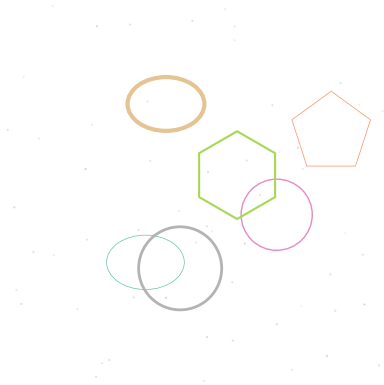[{"shape": "oval", "thickness": 0.5, "radius": 0.5, "center": [0.378, 0.319]}, {"shape": "pentagon", "thickness": 0.5, "radius": 0.54, "center": [0.86, 0.656]}, {"shape": "circle", "thickness": 1, "radius": 0.46, "center": [0.719, 0.442]}, {"shape": "hexagon", "thickness": 1.5, "radius": 0.57, "center": [0.616, 0.545]}, {"shape": "oval", "thickness": 3, "radius": 0.5, "center": [0.431, 0.73]}, {"shape": "circle", "thickness": 2, "radius": 0.54, "center": [0.468, 0.303]}]